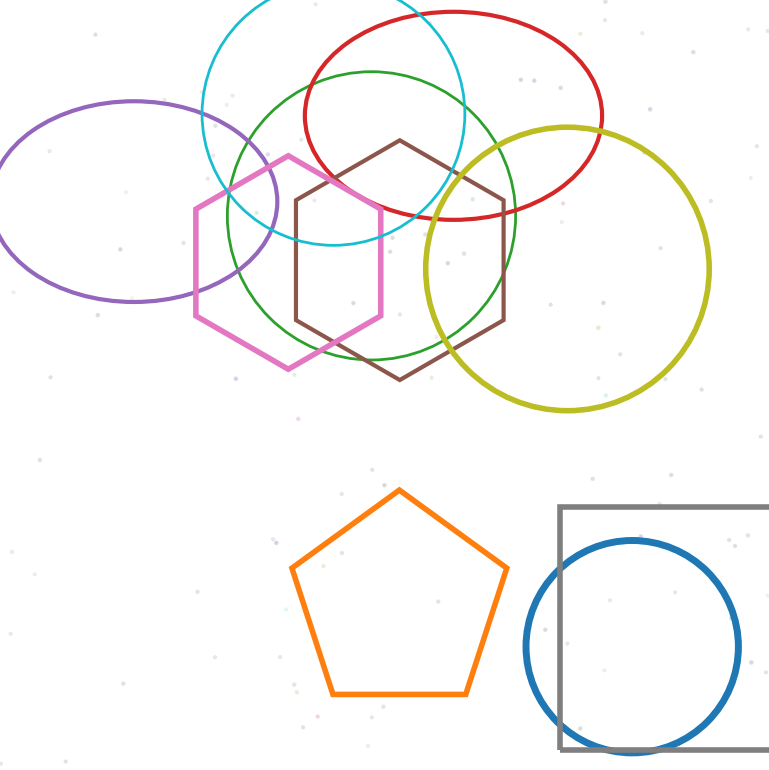[{"shape": "circle", "thickness": 2.5, "radius": 0.69, "center": [0.821, 0.16]}, {"shape": "pentagon", "thickness": 2, "radius": 0.73, "center": [0.519, 0.217]}, {"shape": "circle", "thickness": 1, "radius": 0.94, "center": [0.482, 0.72]}, {"shape": "oval", "thickness": 1.5, "radius": 0.97, "center": [0.589, 0.85]}, {"shape": "oval", "thickness": 1.5, "radius": 0.93, "center": [0.174, 0.738]}, {"shape": "hexagon", "thickness": 1.5, "radius": 0.78, "center": [0.519, 0.662]}, {"shape": "hexagon", "thickness": 2, "radius": 0.69, "center": [0.374, 0.659]}, {"shape": "square", "thickness": 2, "radius": 0.79, "center": [0.885, 0.183]}, {"shape": "circle", "thickness": 2, "radius": 0.92, "center": [0.737, 0.651]}, {"shape": "circle", "thickness": 1, "radius": 0.85, "center": [0.433, 0.852]}]